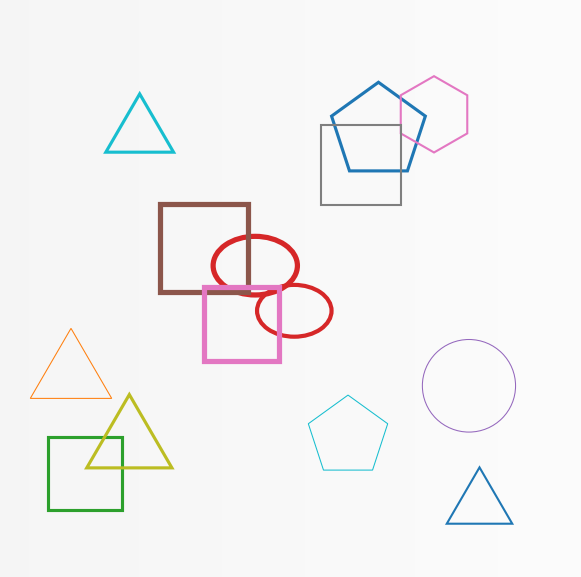[{"shape": "pentagon", "thickness": 1.5, "radius": 0.42, "center": [0.651, 0.772]}, {"shape": "triangle", "thickness": 1, "radius": 0.33, "center": [0.825, 0.125]}, {"shape": "triangle", "thickness": 0.5, "radius": 0.4, "center": [0.122, 0.35]}, {"shape": "square", "thickness": 1.5, "radius": 0.32, "center": [0.146, 0.18]}, {"shape": "oval", "thickness": 2, "radius": 0.32, "center": [0.506, 0.461]}, {"shape": "oval", "thickness": 2.5, "radius": 0.36, "center": [0.439, 0.539]}, {"shape": "circle", "thickness": 0.5, "radius": 0.4, "center": [0.807, 0.331]}, {"shape": "square", "thickness": 2.5, "radius": 0.38, "center": [0.352, 0.57]}, {"shape": "square", "thickness": 2.5, "radius": 0.32, "center": [0.416, 0.438]}, {"shape": "hexagon", "thickness": 1, "radius": 0.33, "center": [0.747, 0.801]}, {"shape": "square", "thickness": 1, "radius": 0.34, "center": [0.621, 0.713]}, {"shape": "triangle", "thickness": 1.5, "radius": 0.42, "center": [0.223, 0.231]}, {"shape": "pentagon", "thickness": 0.5, "radius": 0.36, "center": [0.599, 0.243]}, {"shape": "triangle", "thickness": 1.5, "radius": 0.34, "center": [0.24, 0.769]}]